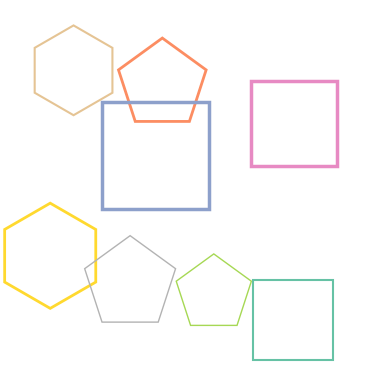[{"shape": "square", "thickness": 1.5, "radius": 0.52, "center": [0.76, 0.169]}, {"shape": "pentagon", "thickness": 2, "radius": 0.6, "center": [0.422, 0.781]}, {"shape": "square", "thickness": 2.5, "radius": 0.7, "center": [0.404, 0.596]}, {"shape": "square", "thickness": 2.5, "radius": 0.56, "center": [0.763, 0.679]}, {"shape": "pentagon", "thickness": 1, "radius": 0.51, "center": [0.555, 0.238]}, {"shape": "hexagon", "thickness": 2, "radius": 0.68, "center": [0.13, 0.336]}, {"shape": "hexagon", "thickness": 1.5, "radius": 0.58, "center": [0.191, 0.817]}, {"shape": "pentagon", "thickness": 1, "radius": 0.62, "center": [0.338, 0.264]}]